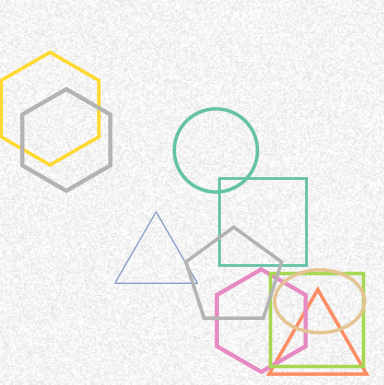[{"shape": "circle", "thickness": 2.5, "radius": 0.54, "center": [0.561, 0.609]}, {"shape": "square", "thickness": 2, "radius": 0.57, "center": [0.681, 0.426]}, {"shape": "triangle", "thickness": 2.5, "radius": 0.73, "center": [0.825, 0.102]}, {"shape": "triangle", "thickness": 1, "radius": 0.62, "center": [0.406, 0.326]}, {"shape": "hexagon", "thickness": 3, "radius": 0.67, "center": [0.679, 0.167]}, {"shape": "square", "thickness": 2.5, "radius": 0.61, "center": [0.822, 0.17]}, {"shape": "hexagon", "thickness": 2.5, "radius": 0.73, "center": [0.13, 0.718]}, {"shape": "oval", "thickness": 2.5, "radius": 0.58, "center": [0.83, 0.217]}, {"shape": "hexagon", "thickness": 3, "radius": 0.66, "center": [0.172, 0.636]}, {"shape": "pentagon", "thickness": 2.5, "radius": 0.65, "center": [0.607, 0.279]}]